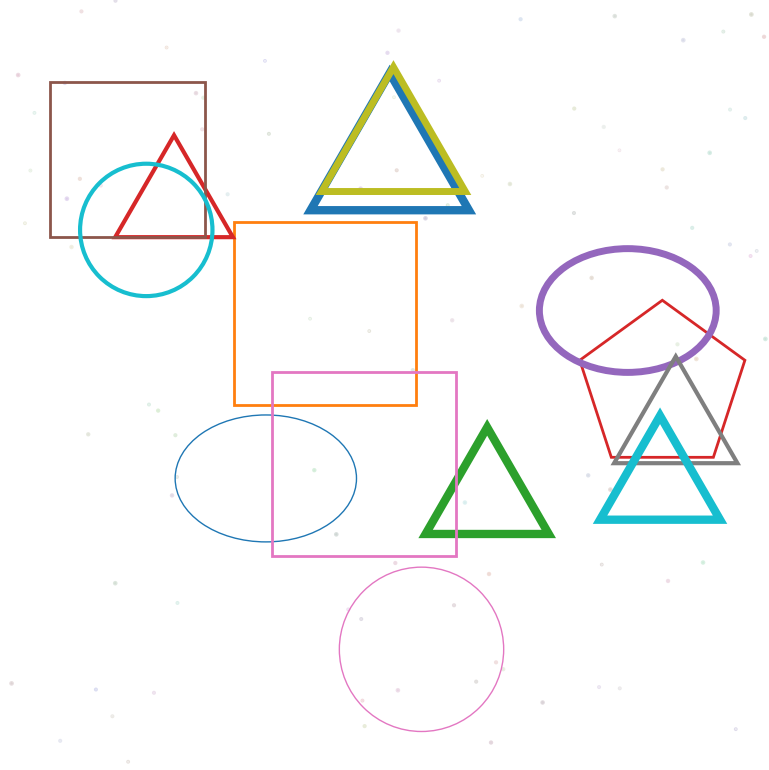[{"shape": "triangle", "thickness": 3, "radius": 0.59, "center": [0.506, 0.786]}, {"shape": "oval", "thickness": 0.5, "radius": 0.59, "center": [0.345, 0.379]}, {"shape": "square", "thickness": 1, "radius": 0.59, "center": [0.422, 0.593]}, {"shape": "triangle", "thickness": 3, "radius": 0.46, "center": [0.633, 0.353]}, {"shape": "triangle", "thickness": 1.5, "radius": 0.44, "center": [0.226, 0.736]}, {"shape": "pentagon", "thickness": 1, "radius": 0.56, "center": [0.86, 0.497]}, {"shape": "oval", "thickness": 2.5, "radius": 0.57, "center": [0.815, 0.597]}, {"shape": "square", "thickness": 1, "radius": 0.5, "center": [0.165, 0.793]}, {"shape": "square", "thickness": 1, "radius": 0.6, "center": [0.473, 0.397]}, {"shape": "circle", "thickness": 0.5, "radius": 0.53, "center": [0.547, 0.157]}, {"shape": "triangle", "thickness": 1.5, "radius": 0.46, "center": [0.878, 0.445]}, {"shape": "triangle", "thickness": 2.5, "radius": 0.54, "center": [0.511, 0.805]}, {"shape": "triangle", "thickness": 3, "radius": 0.45, "center": [0.857, 0.37]}, {"shape": "circle", "thickness": 1.5, "radius": 0.43, "center": [0.19, 0.701]}]